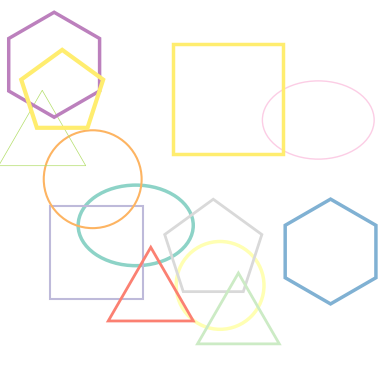[{"shape": "oval", "thickness": 2.5, "radius": 0.75, "center": [0.352, 0.415]}, {"shape": "circle", "thickness": 2.5, "radius": 0.57, "center": [0.572, 0.259]}, {"shape": "square", "thickness": 1.5, "radius": 0.61, "center": [0.251, 0.344]}, {"shape": "triangle", "thickness": 2, "radius": 0.64, "center": [0.392, 0.23]}, {"shape": "hexagon", "thickness": 2.5, "radius": 0.68, "center": [0.859, 0.347]}, {"shape": "circle", "thickness": 1.5, "radius": 0.64, "center": [0.241, 0.535]}, {"shape": "triangle", "thickness": 0.5, "radius": 0.65, "center": [0.11, 0.635]}, {"shape": "oval", "thickness": 1, "radius": 0.73, "center": [0.827, 0.688]}, {"shape": "pentagon", "thickness": 2, "radius": 0.66, "center": [0.554, 0.35]}, {"shape": "hexagon", "thickness": 2.5, "radius": 0.68, "center": [0.141, 0.832]}, {"shape": "triangle", "thickness": 2, "radius": 0.61, "center": [0.619, 0.168]}, {"shape": "pentagon", "thickness": 3, "radius": 0.56, "center": [0.162, 0.759]}, {"shape": "square", "thickness": 2.5, "radius": 0.71, "center": [0.592, 0.743]}]